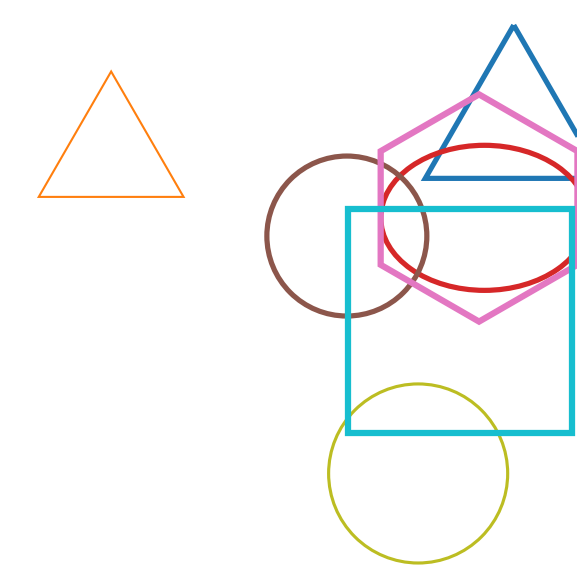[{"shape": "triangle", "thickness": 2.5, "radius": 0.88, "center": [0.89, 0.779]}, {"shape": "triangle", "thickness": 1, "radius": 0.72, "center": [0.192, 0.731]}, {"shape": "oval", "thickness": 2.5, "radius": 0.9, "center": [0.839, 0.622]}, {"shape": "circle", "thickness": 2.5, "radius": 0.69, "center": [0.601, 0.59]}, {"shape": "hexagon", "thickness": 3, "radius": 0.98, "center": [0.83, 0.639]}, {"shape": "circle", "thickness": 1.5, "radius": 0.78, "center": [0.724, 0.179]}, {"shape": "square", "thickness": 3, "radius": 0.97, "center": [0.797, 0.443]}]